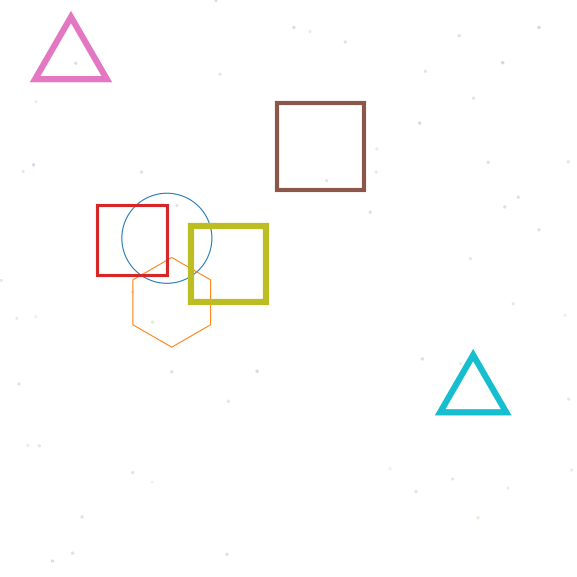[{"shape": "circle", "thickness": 0.5, "radius": 0.39, "center": [0.289, 0.587]}, {"shape": "hexagon", "thickness": 0.5, "radius": 0.39, "center": [0.297, 0.476]}, {"shape": "square", "thickness": 1.5, "radius": 0.3, "center": [0.229, 0.584]}, {"shape": "square", "thickness": 2, "radius": 0.38, "center": [0.555, 0.746]}, {"shape": "triangle", "thickness": 3, "radius": 0.36, "center": [0.123, 0.898]}, {"shape": "square", "thickness": 3, "radius": 0.33, "center": [0.396, 0.542]}, {"shape": "triangle", "thickness": 3, "radius": 0.33, "center": [0.819, 0.318]}]